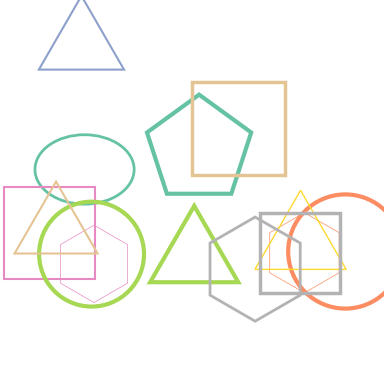[{"shape": "pentagon", "thickness": 3, "radius": 0.71, "center": [0.517, 0.612]}, {"shape": "oval", "thickness": 2, "radius": 0.64, "center": [0.22, 0.56]}, {"shape": "hexagon", "thickness": 0.5, "radius": 0.52, "center": [0.791, 0.344]}, {"shape": "circle", "thickness": 3, "radius": 0.74, "center": [0.897, 0.347]}, {"shape": "triangle", "thickness": 1.5, "radius": 0.64, "center": [0.212, 0.883]}, {"shape": "square", "thickness": 1.5, "radius": 0.59, "center": [0.128, 0.395]}, {"shape": "hexagon", "thickness": 0.5, "radius": 0.5, "center": [0.244, 0.315]}, {"shape": "circle", "thickness": 3, "radius": 0.68, "center": [0.238, 0.34]}, {"shape": "triangle", "thickness": 3, "radius": 0.66, "center": [0.504, 0.333]}, {"shape": "triangle", "thickness": 1, "radius": 0.68, "center": [0.781, 0.369]}, {"shape": "triangle", "thickness": 1.5, "radius": 0.62, "center": [0.146, 0.404]}, {"shape": "square", "thickness": 2.5, "radius": 0.6, "center": [0.62, 0.666]}, {"shape": "square", "thickness": 2.5, "radius": 0.52, "center": [0.779, 0.342]}, {"shape": "hexagon", "thickness": 2, "radius": 0.68, "center": [0.663, 0.301]}]